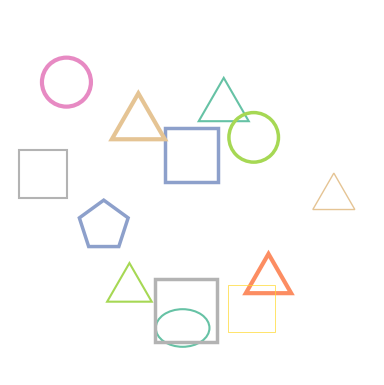[{"shape": "triangle", "thickness": 1.5, "radius": 0.38, "center": [0.581, 0.723]}, {"shape": "oval", "thickness": 1.5, "radius": 0.35, "center": [0.474, 0.148]}, {"shape": "triangle", "thickness": 3, "radius": 0.34, "center": [0.697, 0.273]}, {"shape": "pentagon", "thickness": 2.5, "radius": 0.33, "center": [0.269, 0.413]}, {"shape": "square", "thickness": 2.5, "radius": 0.35, "center": [0.497, 0.597]}, {"shape": "circle", "thickness": 3, "radius": 0.32, "center": [0.173, 0.787]}, {"shape": "triangle", "thickness": 1.5, "radius": 0.33, "center": [0.336, 0.25]}, {"shape": "circle", "thickness": 2.5, "radius": 0.32, "center": [0.659, 0.643]}, {"shape": "square", "thickness": 0.5, "radius": 0.31, "center": [0.654, 0.197]}, {"shape": "triangle", "thickness": 1, "radius": 0.32, "center": [0.867, 0.487]}, {"shape": "triangle", "thickness": 3, "radius": 0.4, "center": [0.359, 0.678]}, {"shape": "square", "thickness": 1.5, "radius": 0.31, "center": [0.111, 0.548]}, {"shape": "square", "thickness": 2.5, "radius": 0.41, "center": [0.484, 0.194]}]